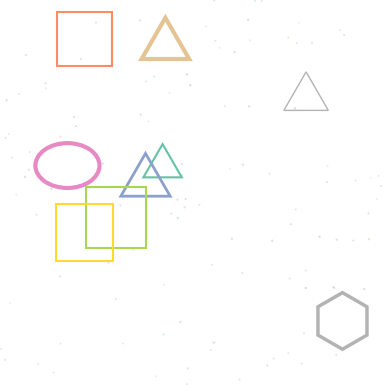[{"shape": "triangle", "thickness": 1.5, "radius": 0.29, "center": [0.422, 0.568]}, {"shape": "square", "thickness": 1.5, "radius": 0.35, "center": [0.219, 0.899]}, {"shape": "triangle", "thickness": 2, "radius": 0.37, "center": [0.378, 0.527]}, {"shape": "oval", "thickness": 3, "radius": 0.42, "center": [0.175, 0.57]}, {"shape": "square", "thickness": 1.5, "radius": 0.4, "center": [0.301, 0.435]}, {"shape": "square", "thickness": 1.5, "radius": 0.37, "center": [0.22, 0.396]}, {"shape": "triangle", "thickness": 3, "radius": 0.36, "center": [0.43, 0.882]}, {"shape": "hexagon", "thickness": 2.5, "radius": 0.37, "center": [0.89, 0.166]}, {"shape": "triangle", "thickness": 1, "radius": 0.33, "center": [0.795, 0.747]}]